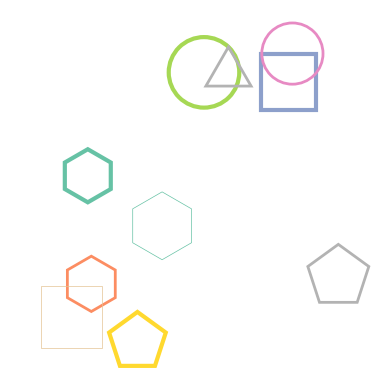[{"shape": "hexagon", "thickness": 3, "radius": 0.34, "center": [0.228, 0.543]}, {"shape": "hexagon", "thickness": 0.5, "radius": 0.44, "center": [0.421, 0.414]}, {"shape": "hexagon", "thickness": 2, "radius": 0.36, "center": [0.237, 0.263]}, {"shape": "square", "thickness": 3, "radius": 0.36, "center": [0.75, 0.787]}, {"shape": "circle", "thickness": 2, "radius": 0.4, "center": [0.76, 0.861]}, {"shape": "circle", "thickness": 3, "radius": 0.46, "center": [0.53, 0.812]}, {"shape": "pentagon", "thickness": 3, "radius": 0.39, "center": [0.357, 0.112]}, {"shape": "square", "thickness": 0.5, "radius": 0.4, "center": [0.185, 0.177]}, {"shape": "triangle", "thickness": 2, "radius": 0.34, "center": [0.593, 0.81]}, {"shape": "pentagon", "thickness": 2, "radius": 0.42, "center": [0.879, 0.282]}]